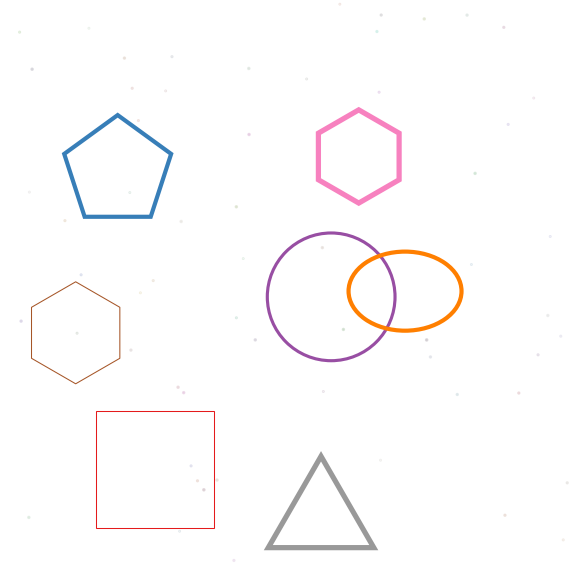[{"shape": "square", "thickness": 0.5, "radius": 0.51, "center": [0.268, 0.186]}, {"shape": "pentagon", "thickness": 2, "radius": 0.49, "center": [0.204, 0.703]}, {"shape": "circle", "thickness": 1.5, "radius": 0.55, "center": [0.573, 0.485]}, {"shape": "oval", "thickness": 2, "radius": 0.49, "center": [0.701, 0.495]}, {"shape": "hexagon", "thickness": 0.5, "radius": 0.44, "center": [0.131, 0.423]}, {"shape": "hexagon", "thickness": 2.5, "radius": 0.4, "center": [0.621, 0.728]}, {"shape": "triangle", "thickness": 2.5, "radius": 0.53, "center": [0.556, 0.104]}]